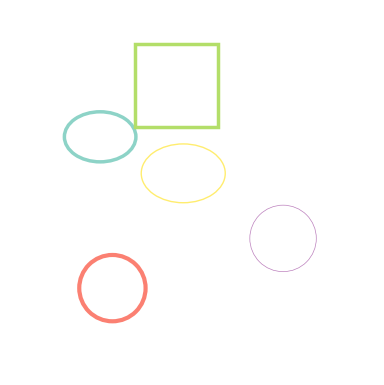[{"shape": "oval", "thickness": 2.5, "radius": 0.46, "center": [0.26, 0.645]}, {"shape": "circle", "thickness": 3, "radius": 0.43, "center": [0.292, 0.252]}, {"shape": "square", "thickness": 2.5, "radius": 0.54, "center": [0.458, 0.778]}, {"shape": "circle", "thickness": 0.5, "radius": 0.43, "center": [0.735, 0.381]}, {"shape": "oval", "thickness": 1, "radius": 0.55, "center": [0.476, 0.55]}]